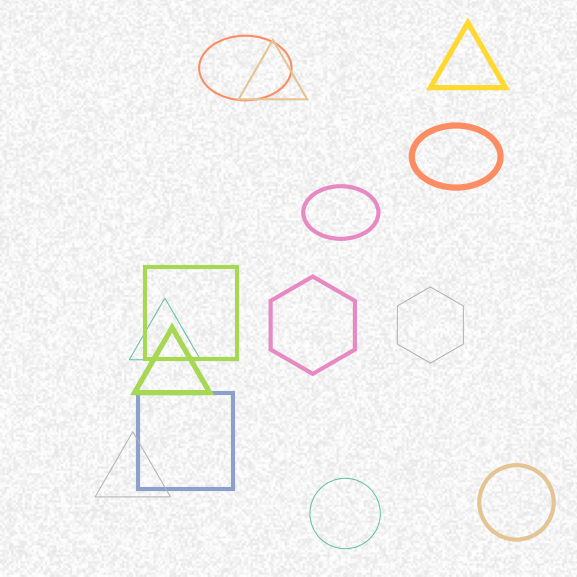[{"shape": "triangle", "thickness": 0.5, "radius": 0.36, "center": [0.285, 0.412]}, {"shape": "circle", "thickness": 0.5, "radius": 0.3, "center": [0.598, 0.11]}, {"shape": "oval", "thickness": 3, "radius": 0.38, "center": [0.79, 0.728]}, {"shape": "oval", "thickness": 1, "radius": 0.4, "center": [0.425, 0.881]}, {"shape": "square", "thickness": 2, "radius": 0.41, "center": [0.321, 0.236]}, {"shape": "oval", "thickness": 2, "radius": 0.33, "center": [0.59, 0.631]}, {"shape": "hexagon", "thickness": 2, "radius": 0.42, "center": [0.542, 0.436]}, {"shape": "square", "thickness": 2, "radius": 0.4, "center": [0.33, 0.458]}, {"shape": "triangle", "thickness": 2.5, "radius": 0.38, "center": [0.298, 0.357]}, {"shape": "triangle", "thickness": 2.5, "radius": 0.38, "center": [0.81, 0.885]}, {"shape": "circle", "thickness": 2, "radius": 0.32, "center": [0.894, 0.129]}, {"shape": "triangle", "thickness": 1, "radius": 0.34, "center": [0.473, 0.861]}, {"shape": "triangle", "thickness": 0.5, "radius": 0.38, "center": [0.23, 0.176]}, {"shape": "hexagon", "thickness": 0.5, "radius": 0.33, "center": [0.745, 0.436]}]